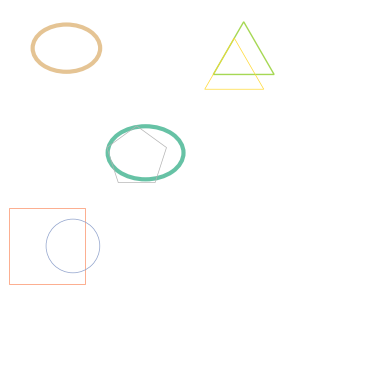[{"shape": "oval", "thickness": 3, "radius": 0.49, "center": [0.378, 0.603]}, {"shape": "square", "thickness": 0.5, "radius": 0.49, "center": [0.122, 0.362]}, {"shape": "circle", "thickness": 0.5, "radius": 0.35, "center": [0.189, 0.361]}, {"shape": "triangle", "thickness": 1, "radius": 0.46, "center": [0.633, 0.852]}, {"shape": "triangle", "thickness": 0.5, "radius": 0.44, "center": [0.608, 0.813]}, {"shape": "oval", "thickness": 3, "radius": 0.44, "center": [0.172, 0.875]}, {"shape": "pentagon", "thickness": 0.5, "radius": 0.41, "center": [0.355, 0.592]}]